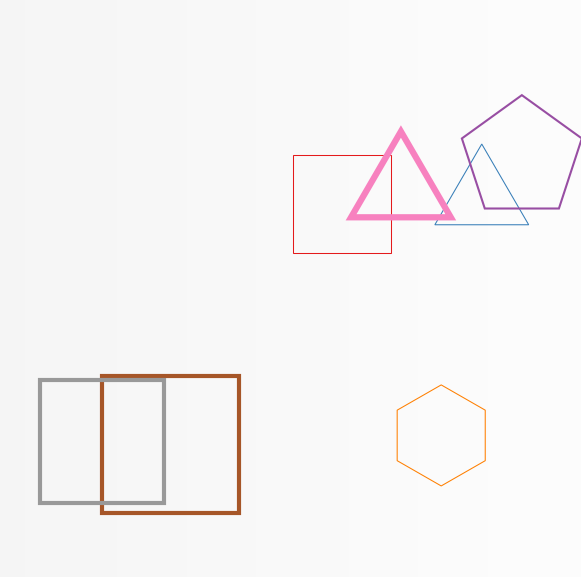[{"shape": "square", "thickness": 0.5, "radius": 0.42, "center": [0.588, 0.646]}, {"shape": "triangle", "thickness": 0.5, "radius": 0.47, "center": [0.829, 0.657]}, {"shape": "pentagon", "thickness": 1, "radius": 0.54, "center": [0.898, 0.726]}, {"shape": "hexagon", "thickness": 0.5, "radius": 0.44, "center": [0.759, 0.245]}, {"shape": "square", "thickness": 2, "radius": 0.59, "center": [0.293, 0.23]}, {"shape": "triangle", "thickness": 3, "radius": 0.5, "center": [0.69, 0.672]}, {"shape": "square", "thickness": 2, "radius": 0.53, "center": [0.176, 0.235]}]